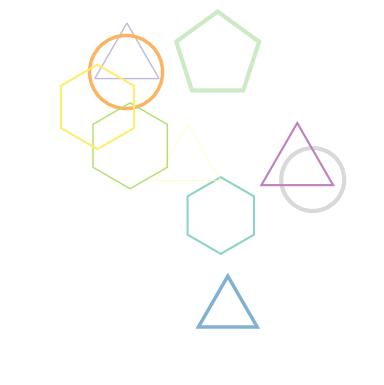[{"shape": "hexagon", "thickness": 1.5, "radius": 0.5, "center": [0.573, 0.44]}, {"shape": "triangle", "thickness": 0.5, "radius": 0.49, "center": [0.489, 0.579]}, {"shape": "triangle", "thickness": 1, "radius": 0.48, "center": [0.33, 0.844]}, {"shape": "triangle", "thickness": 2.5, "radius": 0.44, "center": [0.592, 0.195]}, {"shape": "circle", "thickness": 2.5, "radius": 0.47, "center": [0.327, 0.813]}, {"shape": "hexagon", "thickness": 1, "radius": 0.56, "center": [0.338, 0.621]}, {"shape": "circle", "thickness": 3, "radius": 0.41, "center": [0.812, 0.534]}, {"shape": "triangle", "thickness": 1.5, "radius": 0.54, "center": [0.772, 0.573]}, {"shape": "pentagon", "thickness": 3, "radius": 0.57, "center": [0.565, 0.857]}, {"shape": "hexagon", "thickness": 1.5, "radius": 0.55, "center": [0.253, 0.722]}]